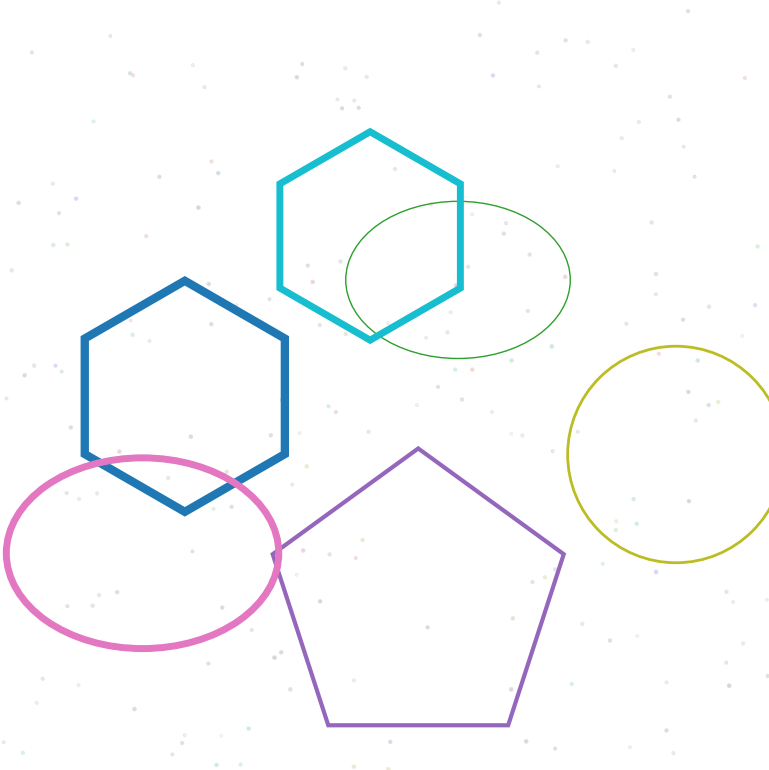[{"shape": "hexagon", "thickness": 3, "radius": 0.75, "center": [0.24, 0.485]}, {"shape": "oval", "thickness": 0.5, "radius": 0.73, "center": [0.595, 0.636]}, {"shape": "pentagon", "thickness": 1.5, "radius": 0.99, "center": [0.543, 0.219]}, {"shape": "oval", "thickness": 2.5, "radius": 0.88, "center": [0.185, 0.282]}, {"shape": "circle", "thickness": 1, "radius": 0.7, "center": [0.878, 0.41]}, {"shape": "hexagon", "thickness": 2.5, "radius": 0.68, "center": [0.481, 0.694]}]